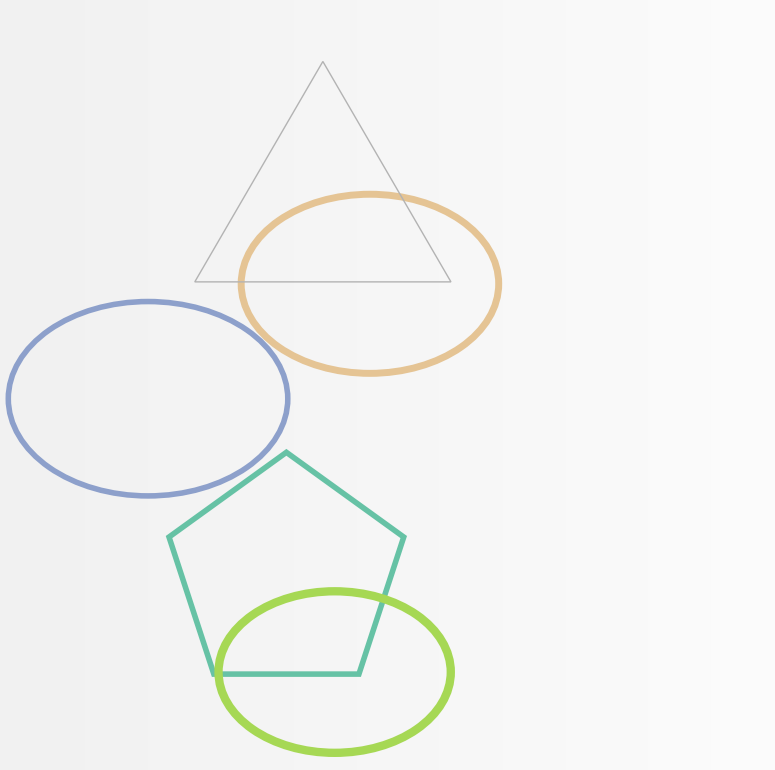[{"shape": "pentagon", "thickness": 2, "radius": 0.8, "center": [0.37, 0.253]}, {"shape": "oval", "thickness": 2, "radius": 0.9, "center": [0.191, 0.482]}, {"shape": "oval", "thickness": 3, "radius": 0.75, "center": [0.432, 0.127]}, {"shape": "oval", "thickness": 2.5, "radius": 0.83, "center": [0.477, 0.631]}, {"shape": "triangle", "thickness": 0.5, "radius": 0.95, "center": [0.417, 0.729]}]